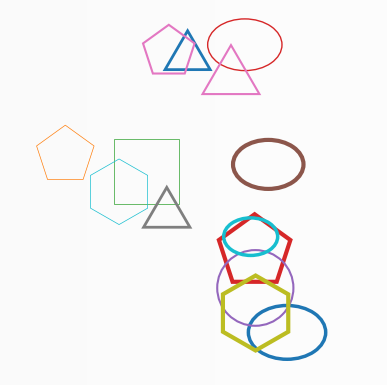[{"shape": "oval", "thickness": 2.5, "radius": 0.5, "center": [0.741, 0.137]}, {"shape": "triangle", "thickness": 2, "radius": 0.34, "center": [0.484, 0.853]}, {"shape": "pentagon", "thickness": 0.5, "radius": 0.39, "center": [0.169, 0.597]}, {"shape": "square", "thickness": 0.5, "radius": 0.42, "center": [0.378, 0.554]}, {"shape": "pentagon", "thickness": 3, "radius": 0.48, "center": [0.657, 0.347]}, {"shape": "oval", "thickness": 1, "radius": 0.48, "center": [0.632, 0.884]}, {"shape": "circle", "thickness": 1.5, "radius": 0.49, "center": [0.659, 0.252]}, {"shape": "oval", "thickness": 3, "radius": 0.45, "center": [0.692, 0.573]}, {"shape": "pentagon", "thickness": 1.5, "radius": 0.35, "center": [0.436, 0.866]}, {"shape": "triangle", "thickness": 1.5, "radius": 0.42, "center": [0.596, 0.798]}, {"shape": "triangle", "thickness": 2, "radius": 0.35, "center": [0.43, 0.444]}, {"shape": "hexagon", "thickness": 3, "radius": 0.49, "center": [0.66, 0.187]}, {"shape": "hexagon", "thickness": 0.5, "radius": 0.43, "center": [0.307, 0.502]}, {"shape": "oval", "thickness": 2.5, "radius": 0.35, "center": [0.647, 0.385]}]